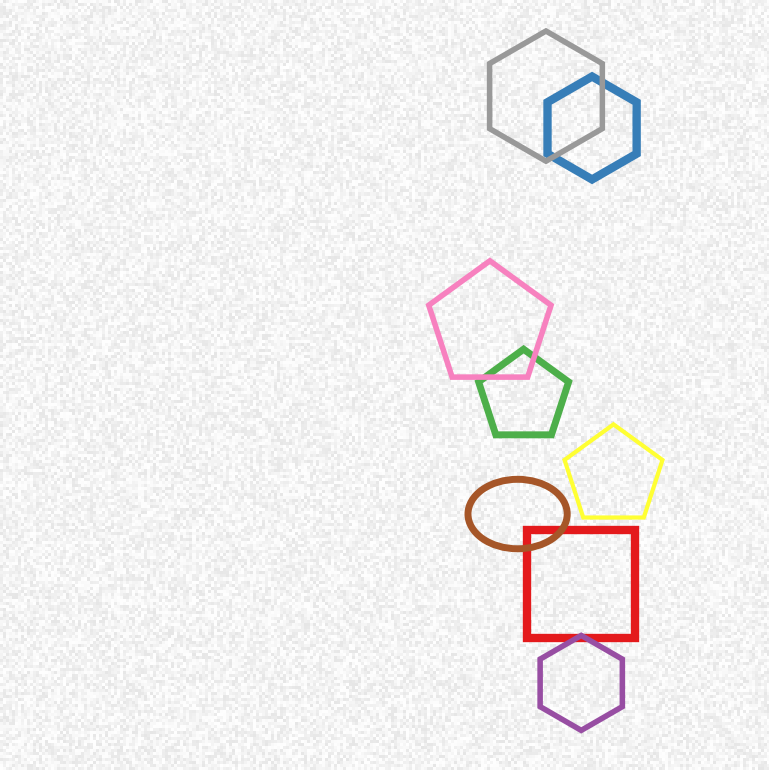[{"shape": "square", "thickness": 3, "radius": 0.35, "center": [0.755, 0.242]}, {"shape": "hexagon", "thickness": 3, "radius": 0.33, "center": [0.769, 0.834]}, {"shape": "pentagon", "thickness": 2.5, "radius": 0.31, "center": [0.68, 0.485]}, {"shape": "hexagon", "thickness": 2, "radius": 0.31, "center": [0.755, 0.113]}, {"shape": "pentagon", "thickness": 1.5, "radius": 0.33, "center": [0.797, 0.382]}, {"shape": "oval", "thickness": 2.5, "radius": 0.32, "center": [0.672, 0.332]}, {"shape": "pentagon", "thickness": 2, "radius": 0.42, "center": [0.636, 0.578]}, {"shape": "hexagon", "thickness": 2, "radius": 0.42, "center": [0.709, 0.875]}]